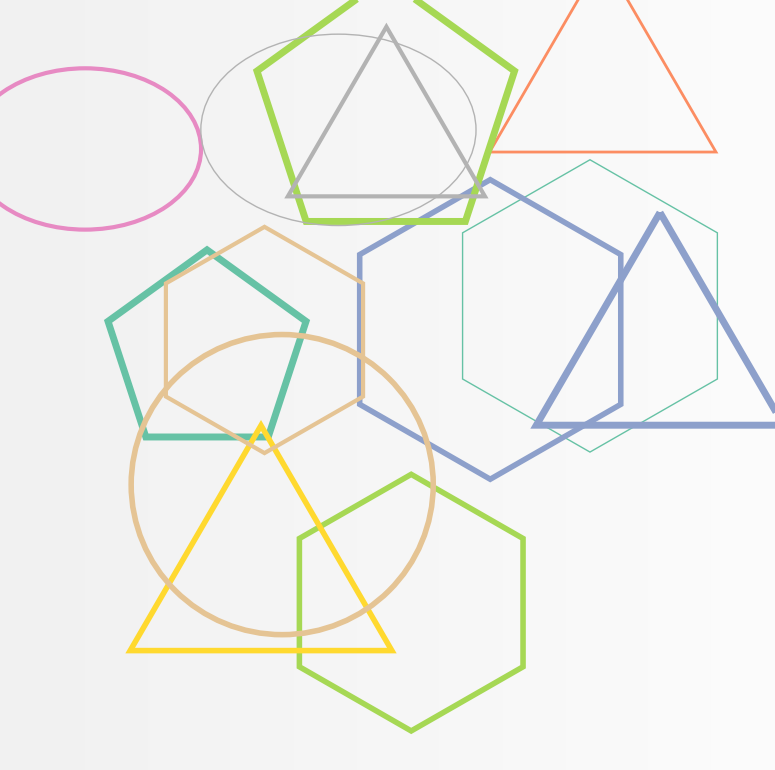[{"shape": "hexagon", "thickness": 0.5, "radius": 0.95, "center": [0.761, 0.603]}, {"shape": "pentagon", "thickness": 2.5, "radius": 0.67, "center": [0.267, 0.541]}, {"shape": "triangle", "thickness": 1, "radius": 0.84, "center": [0.778, 0.887]}, {"shape": "triangle", "thickness": 2.5, "radius": 0.92, "center": [0.852, 0.54]}, {"shape": "hexagon", "thickness": 2, "radius": 0.97, "center": [0.633, 0.572]}, {"shape": "oval", "thickness": 1.5, "radius": 0.75, "center": [0.11, 0.807]}, {"shape": "hexagon", "thickness": 2, "radius": 0.83, "center": [0.531, 0.217]}, {"shape": "pentagon", "thickness": 2.5, "radius": 0.87, "center": [0.498, 0.854]}, {"shape": "triangle", "thickness": 2, "radius": 0.97, "center": [0.337, 0.253]}, {"shape": "circle", "thickness": 2, "radius": 0.97, "center": [0.364, 0.371]}, {"shape": "hexagon", "thickness": 1.5, "radius": 0.73, "center": [0.341, 0.558]}, {"shape": "triangle", "thickness": 1.5, "radius": 0.73, "center": [0.499, 0.818]}, {"shape": "oval", "thickness": 0.5, "radius": 0.89, "center": [0.437, 0.831]}]